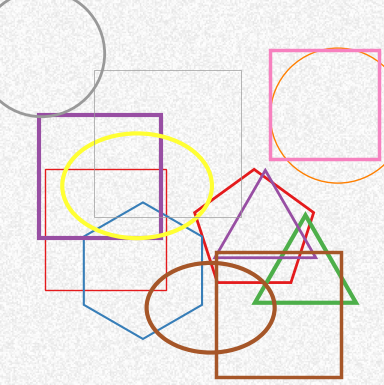[{"shape": "square", "thickness": 1, "radius": 0.78, "center": [0.274, 0.404]}, {"shape": "pentagon", "thickness": 2, "radius": 0.81, "center": [0.66, 0.398]}, {"shape": "hexagon", "thickness": 1.5, "radius": 0.89, "center": [0.371, 0.297]}, {"shape": "triangle", "thickness": 3, "radius": 0.76, "center": [0.793, 0.289]}, {"shape": "square", "thickness": 3, "radius": 0.79, "center": [0.26, 0.542]}, {"shape": "triangle", "thickness": 2, "radius": 0.76, "center": [0.689, 0.406]}, {"shape": "circle", "thickness": 1, "radius": 0.88, "center": [0.877, 0.7]}, {"shape": "oval", "thickness": 3, "radius": 0.97, "center": [0.356, 0.517]}, {"shape": "square", "thickness": 2.5, "radius": 0.81, "center": [0.723, 0.183]}, {"shape": "oval", "thickness": 3, "radius": 0.83, "center": [0.547, 0.201]}, {"shape": "square", "thickness": 2.5, "radius": 0.71, "center": [0.843, 0.729]}, {"shape": "square", "thickness": 0.5, "radius": 0.95, "center": [0.435, 0.627]}, {"shape": "circle", "thickness": 2, "radius": 0.82, "center": [0.108, 0.861]}]